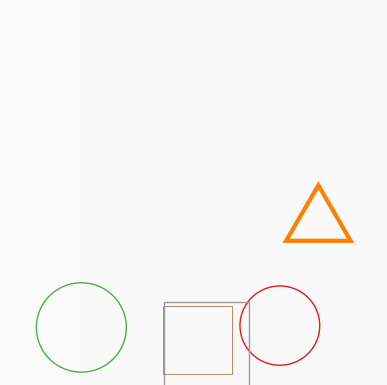[{"shape": "circle", "thickness": 1, "radius": 0.51, "center": [0.722, 0.154]}, {"shape": "circle", "thickness": 1, "radius": 0.58, "center": [0.21, 0.149]}, {"shape": "triangle", "thickness": 3, "radius": 0.48, "center": [0.822, 0.423]}, {"shape": "square", "thickness": 0.5, "radius": 0.44, "center": [0.51, 0.116]}, {"shape": "square", "thickness": 1, "radius": 0.55, "center": [0.532, 0.104]}]